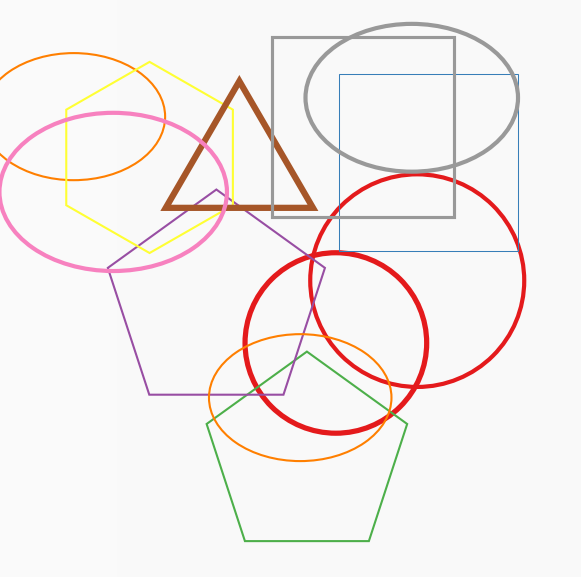[{"shape": "circle", "thickness": 2.5, "radius": 0.78, "center": [0.578, 0.405]}, {"shape": "circle", "thickness": 2, "radius": 0.92, "center": [0.718, 0.513]}, {"shape": "square", "thickness": 0.5, "radius": 0.77, "center": [0.737, 0.718]}, {"shape": "pentagon", "thickness": 1, "radius": 0.91, "center": [0.528, 0.209]}, {"shape": "pentagon", "thickness": 1, "radius": 0.98, "center": [0.372, 0.475]}, {"shape": "oval", "thickness": 1, "radius": 0.78, "center": [0.517, 0.311]}, {"shape": "oval", "thickness": 1, "radius": 0.79, "center": [0.127, 0.797]}, {"shape": "hexagon", "thickness": 1, "radius": 0.83, "center": [0.257, 0.726]}, {"shape": "triangle", "thickness": 3, "radius": 0.73, "center": [0.412, 0.712]}, {"shape": "oval", "thickness": 2, "radius": 0.98, "center": [0.195, 0.667]}, {"shape": "oval", "thickness": 2, "radius": 0.91, "center": [0.708, 0.83]}, {"shape": "square", "thickness": 1.5, "radius": 0.78, "center": [0.625, 0.78]}]